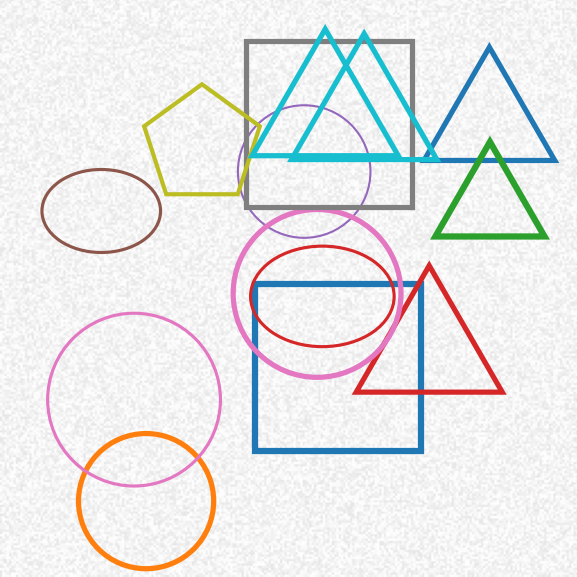[{"shape": "square", "thickness": 3, "radius": 0.72, "center": [0.585, 0.364]}, {"shape": "triangle", "thickness": 2.5, "radius": 0.65, "center": [0.847, 0.787]}, {"shape": "circle", "thickness": 2.5, "radius": 0.59, "center": [0.253, 0.131]}, {"shape": "triangle", "thickness": 3, "radius": 0.55, "center": [0.848, 0.644]}, {"shape": "oval", "thickness": 1.5, "radius": 0.62, "center": [0.558, 0.486]}, {"shape": "triangle", "thickness": 2.5, "radius": 0.73, "center": [0.743, 0.393]}, {"shape": "circle", "thickness": 1, "radius": 0.57, "center": [0.527, 0.702]}, {"shape": "oval", "thickness": 1.5, "radius": 0.51, "center": [0.175, 0.634]}, {"shape": "circle", "thickness": 1.5, "radius": 0.75, "center": [0.232, 0.307]}, {"shape": "circle", "thickness": 2.5, "radius": 0.73, "center": [0.549, 0.491]}, {"shape": "square", "thickness": 2.5, "radius": 0.72, "center": [0.57, 0.785]}, {"shape": "pentagon", "thickness": 2, "radius": 0.53, "center": [0.35, 0.748]}, {"shape": "triangle", "thickness": 2.5, "radius": 0.73, "center": [0.631, 0.796]}, {"shape": "triangle", "thickness": 2.5, "radius": 0.73, "center": [0.563, 0.803]}]